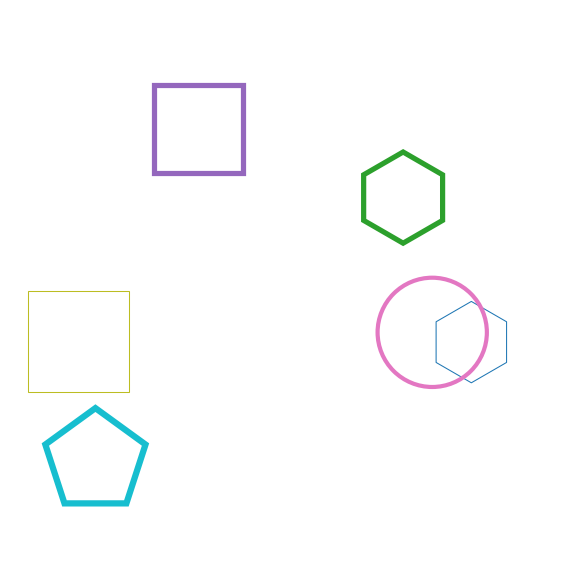[{"shape": "hexagon", "thickness": 0.5, "radius": 0.35, "center": [0.816, 0.407]}, {"shape": "hexagon", "thickness": 2.5, "radius": 0.39, "center": [0.698, 0.657]}, {"shape": "square", "thickness": 2.5, "radius": 0.38, "center": [0.344, 0.776]}, {"shape": "circle", "thickness": 2, "radius": 0.47, "center": [0.748, 0.424]}, {"shape": "square", "thickness": 0.5, "radius": 0.44, "center": [0.136, 0.408]}, {"shape": "pentagon", "thickness": 3, "radius": 0.46, "center": [0.165, 0.201]}]